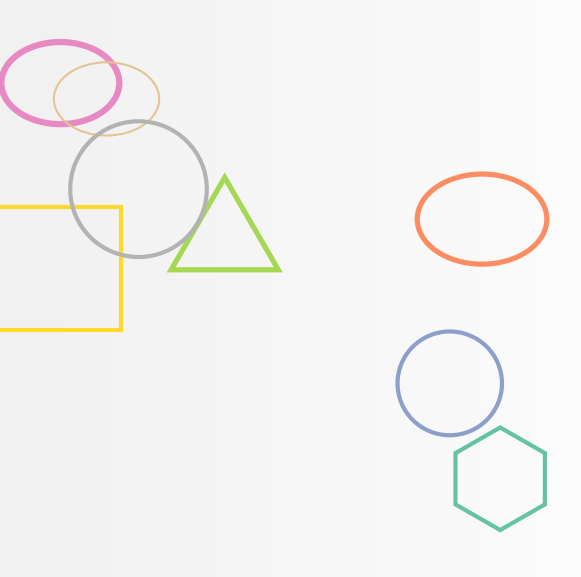[{"shape": "hexagon", "thickness": 2, "radius": 0.44, "center": [0.861, 0.17]}, {"shape": "oval", "thickness": 2.5, "radius": 0.56, "center": [0.829, 0.62]}, {"shape": "circle", "thickness": 2, "radius": 0.45, "center": [0.774, 0.335]}, {"shape": "oval", "thickness": 3, "radius": 0.51, "center": [0.104, 0.855]}, {"shape": "triangle", "thickness": 2.5, "radius": 0.53, "center": [0.387, 0.585]}, {"shape": "square", "thickness": 2, "radius": 0.53, "center": [0.101, 0.534]}, {"shape": "oval", "thickness": 1, "radius": 0.45, "center": [0.183, 0.828]}, {"shape": "circle", "thickness": 2, "radius": 0.59, "center": [0.238, 0.672]}]